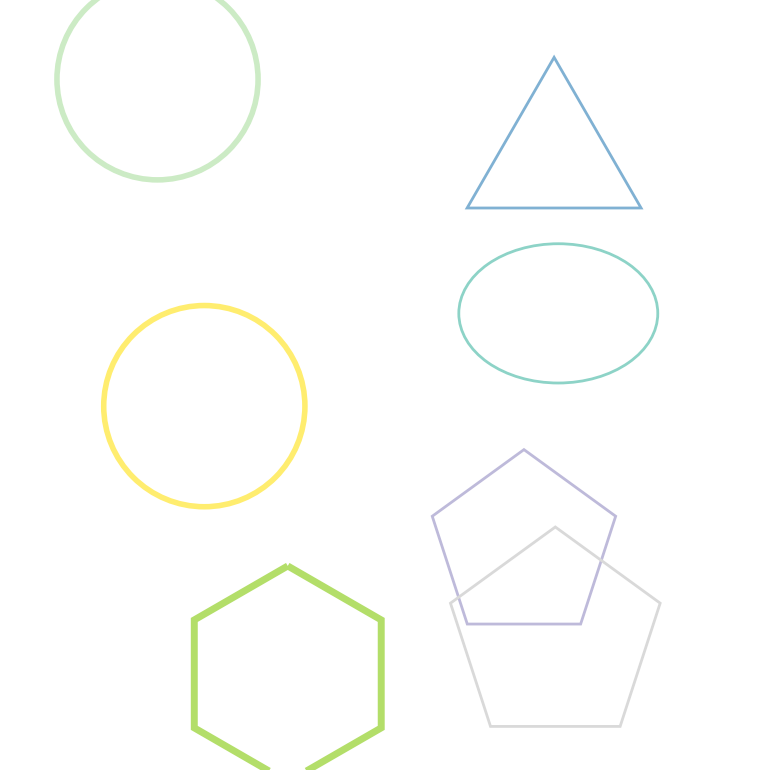[{"shape": "oval", "thickness": 1, "radius": 0.65, "center": [0.725, 0.593]}, {"shape": "pentagon", "thickness": 1, "radius": 0.63, "center": [0.68, 0.291]}, {"shape": "triangle", "thickness": 1, "radius": 0.65, "center": [0.72, 0.795]}, {"shape": "hexagon", "thickness": 2.5, "radius": 0.7, "center": [0.374, 0.125]}, {"shape": "pentagon", "thickness": 1, "radius": 0.72, "center": [0.721, 0.172]}, {"shape": "circle", "thickness": 2, "radius": 0.65, "center": [0.205, 0.897]}, {"shape": "circle", "thickness": 2, "radius": 0.65, "center": [0.265, 0.473]}]